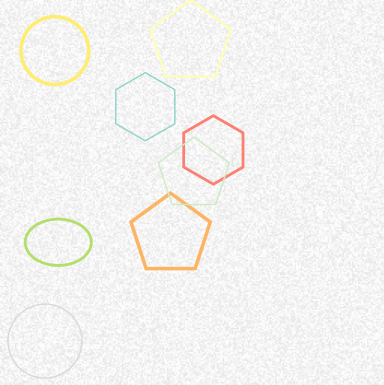[{"shape": "hexagon", "thickness": 1, "radius": 0.44, "center": [0.377, 0.723]}, {"shape": "pentagon", "thickness": 1.5, "radius": 0.55, "center": [0.495, 0.89]}, {"shape": "hexagon", "thickness": 2, "radius": 0.45, "center": [0.554, 0.61]}, {"shape": "pentagon", "thickness": 2.5, "radius": 0.54, "center": [0.443, 0.39]}, {"shape": "oval", "thickness": 2, "radius": 0.43, "center": [0.151, 0.371]}, {"shape": "circle", "thickness": 1, "radius": 0.48, "center": [0.117, 0.114]}, {"shape": "pentagon", "thickness": 1, "radius": 0.48, "center": [0.504, 0.547]}, {"shape": "circle", "thickness": 2.5, "radius": 0.44, "center": [0.142, 0.869]}]